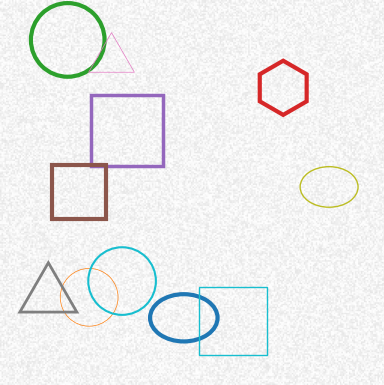[{"shape": "oval", "thickness": 3, "radius": 0.44, "center": [0.477, 0.175]}, {"shape": "circle", "thickness": 0.5, "radius": 0.38, "center": [0.232, 0.228]}, {"shape": "circle", "thickness": 3, "radius": 0.48, "center": [0.176, 0.896]}, {"shape": "hexagon", "thickness": 3, "radius": 0.35, "center": [0.736, 0.772]}, {"shape": "square", "thickness": 2.5, "radius": 0.47, "center": [0.33, 0.661]}, {"shape": "square", "thickness": 3, "radius": 0.35, "center": [0.206, 0.501]}, {"shape": "triangle", "thickness": 0.5, "radius": 0.34, "center": [0.29, 0.847]}, {"shape": "triangle", "thickness": 2, "radius": 0.43, "center": [0.126, 0.232]}, {"shape": "oval", "thickness": 1, "radius": 0.38, "center": [0.855, 0.514]}, {"shape": "square", "thickness": 1, "radius": 0.44, "center": [0.605, 0.167]}, {"shape": "circle", "thickness": 1.5, "radius": 0.44, "center": [0.317, 0.27]}]